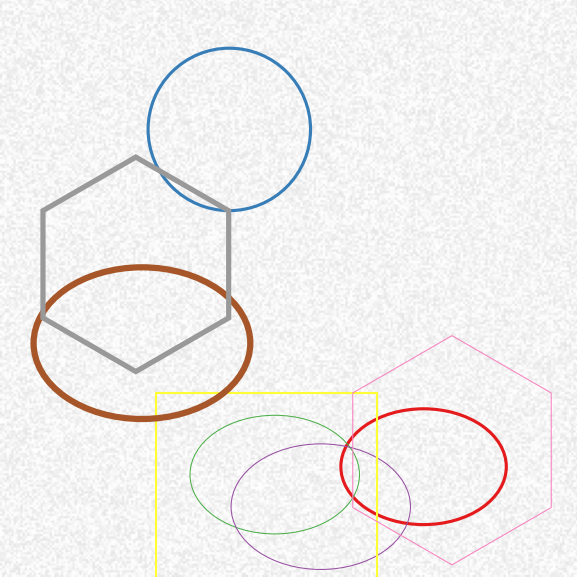[{"shape": "oval", "thickness": 1.5, "radius": 0.72, "center": [0.733, 0.191]}, {"shape": "circle", "thickness": 1.5, "radius": 0.7, "center": [0.397, 0.775]}, {"shape": "oval", "thickness": 0.5, "radius": 0.73, "center": [0.476, 0.177]}, {"shape": "oval", "thickness": 0.5, "radius": 0.78, "center": [0.555, 0.122]}, {"shape": "square", "thickness": 1, "radius": 0.95, "center": [0.461, 0.127]}, {"shape": "oval", "thickness": 3, "radius": 0.94, "center": [0.246, 0.405]}, {"shape": "hexagon", "thickness": 0.5, "radius": 0.99, "center": [0.783, 0.219]}, {"shape": "hexagon", "thickness": 2.5, "radius": 0.93, "center": [0.235, 0.541]}]